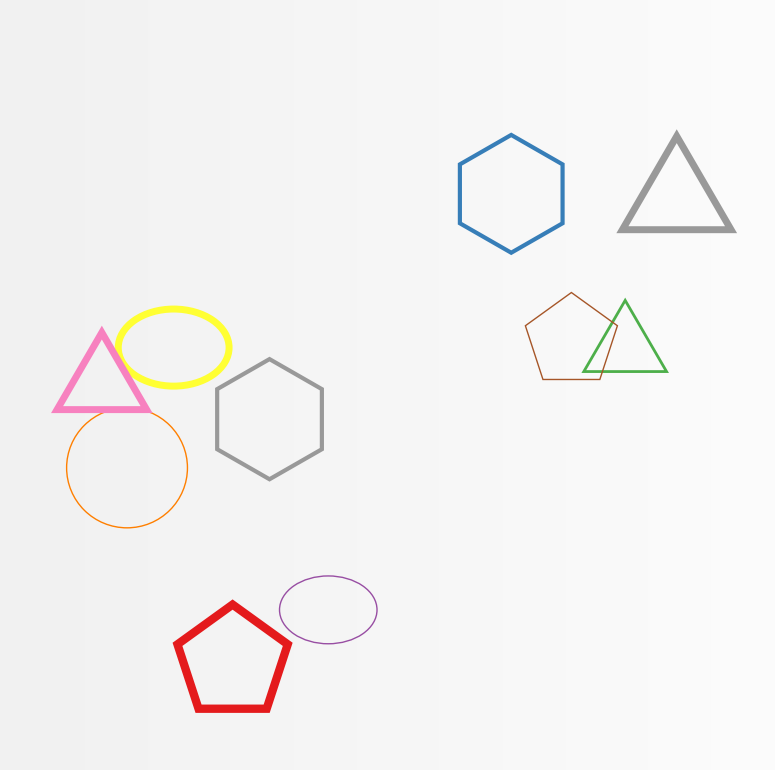[{"shape": "pentagon", "thickness": 3, "radius": 0.37, "center": [0.3, 0.14]}, {"shape": "hexagon", "thickness": 1.5, "radius": 0.38, "center": [0.66, 0.748]}, {"shape": "triangle", "thickness": 1, "radius": 0.31, "center": [0.807, 0.548]}, {"shape": "oval", "thickness": 0.5, "radius": 0.31, "center": [0.424, 0.208]}, {"shape": "circle", "thickness": 0.5, "radius": 0.39, "center": [0.164, 0.392]}, {"shape": "oval", "thickness": 2.5, "radius": 0.36, "center": [0.224, 0.549]}, {"shape": "pentagon", "thickness": 0.5, "radius": 0.31, "center": [0.737, 0.558]}, {"shape": "triangle", "thickness": 2.5, "radius": 0.33, "center": [0.131, 0.501]}, {"shape": "triangle", "thickness": 2.5, "radius": 0.4, "center": [0.873, 0.742]}, {"shape": "hexagon", "thickness": 1.5, "radius": 0.39, "center": [0.348, 0.456]}]